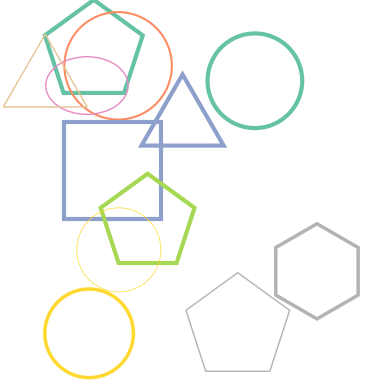[{"shape": "circle", "thickness": 3, "radius": 0.61, "center": [0.662, 0.79]}, {"shape": "pentagon", "thickness": 3, "radius": 0.67, "center": [0.244, 0.867]}, {"shape": "circle", "thickness": 1.5, "radius": 0.7, "center": [0.307, 0.829]}, {"shape": "square", "thickness": 3, "radius": 0.63, "center": [0.292, 0.558]}, {"shape": "triangle", "thickness": 3, "radius": 0.62, "center": [0.474, 0.683]}, {"shape": "oval", "thickness": 1, "radius": 0.53, "center": [0.226, 0.778]}, {"shape": "pentagon", "thickness": 3, "radius": 0.64, "center": [0.383, 0.421]}, {"shape": "circle", "thickness": 2.5, "radius": 0.58, "center": [0.231, 0.134]}, {"shape": "circle", "thickness": 0.5, "radius": 0.55, "center": [0.309, 0.351]}, {"shape": "triangle", "thickness": 1, "radius": 0.63, "center": [0.117, 0.785]}, {"shape": "pentagon", "thickness": 1, "radius": 0.71, "center": [0.618, 0.15]}, {"shape": "hexagon", "thickness": 2.5, "radius": 0.62, "center": [0.823, 0.295]}]